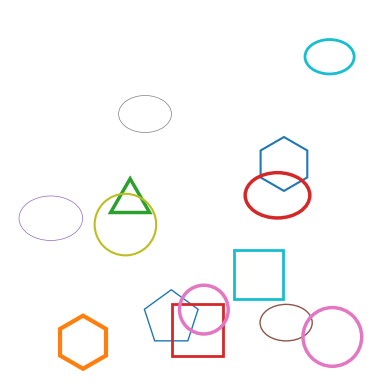[{"shape": "pentagon", "thickness": 1, "radius": 0.37, "center": [0.445, 0.174]}, {"shape": "hexagon", "thickness": 1.5, "radius": 0.35, "center": [0.738, 0.574]}, {"shape": "hexagon", "thickness": 3, "radius": 0.34, "center": [0.216, 0.111]}, {"shape": "triangle", "thickness": 2.5, "radius": 0.29, "center": [0.338, 0.477]}, {"shape": "oval", "thickness": 2.5, "radius": 0.42, "center": [0.721, 0.493]}, {"shape": "square", "thickness": 2, "radius": 0.33, "center": [0.513, 0.143]}, {"shape": "oval", "thickness": 0.5, "radius": 0.41, "center": [0.132, 0.433]}, {"shape": "oval", "thickness": 1, "radius": 0.34, "center": [0.743, 0.162]}, {"shape": "circle", "thickness": 2.5, "radius": 0.32, "center": [0.529, 0.196]}, {"shape": "circle", "thickness": 2.5, "radius": 0.38, "center": [0.863, 0.125]}, {"shape": "oval", "thickness": 0.5, "radius": 0.34, "center": [0.377, 0.704]}, {"shape": "circle", "thickness": 1.5, "radius": 0.4, "center": [0.326, 0.417]}, {"shape": "square", "thickness": 2, "radius": 0.32, "center": [0.672, 0.288]}, {"shape": "oval", "thickness": 2, "radius": 0.32, "center": [0.856, 0.853]}]